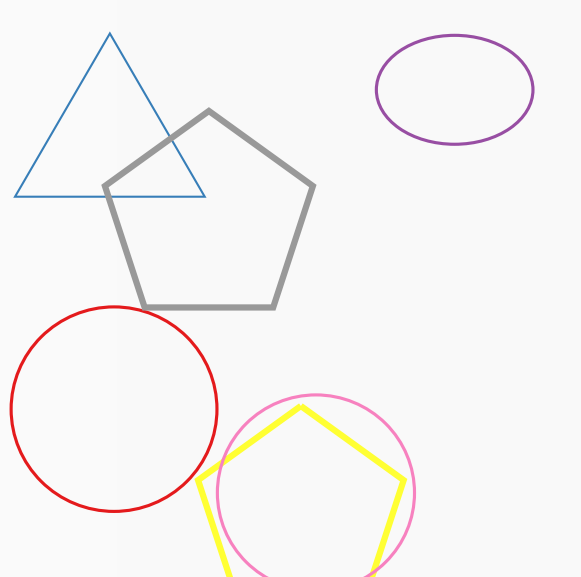[{"shape": "circle", "thickness": 1.5, "radius": 0.89, "center": [0.196, 0.291]}, {"shape": "triangle", "thickness": 1, "radius": 0.94, "center": [0.189, 0.753]}, {"shape": "oval", "thickness": 1.5, "radius": 0.67, "center": [0.782, 0.844]}, {"shape": "pentagon", "thickness": 3, "radius": 0.93, "center": [0.518, 0.11]}, {"shape": "circle", "thickness": 1.5, "radius": 0.85, "center": [0.544, 0.146]}, {"shape": "pentagon", "thickness": 3, "radius": 0.94, "center": [0.359, 0.619]}]